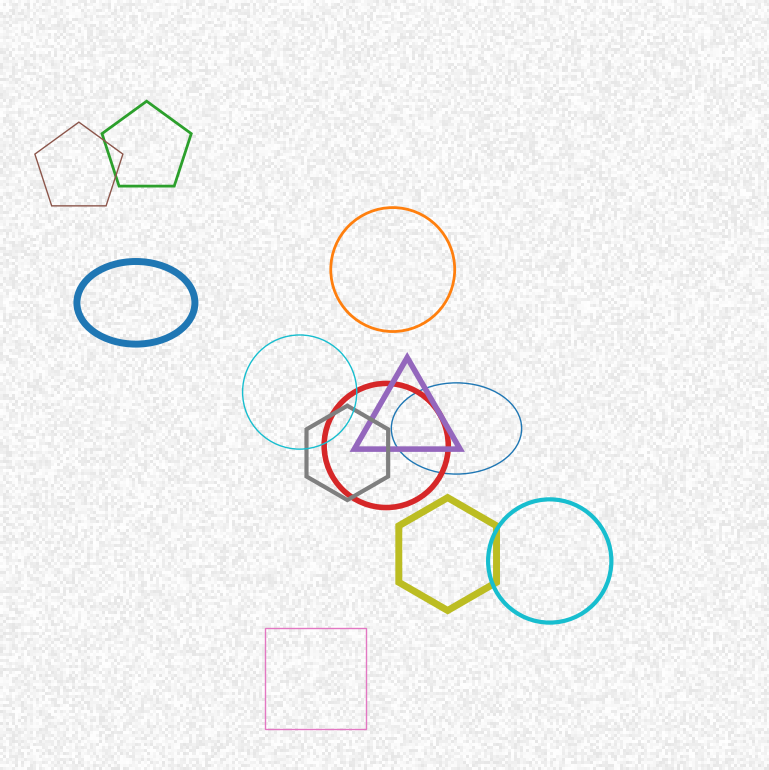[{"shape": "oval", "thickness": 0.5, "radius": 0.42, "center": [0.593, 0.444]}, {"shape": "oval", "thickness": 2.5, "radius": 0.38, "center": [0.177, 0.607]}, {"shape": "circle", "thickness": 1, "radius": 0.4, "center": [0.51, 0.65]}, {"shape": "pentagon", "thickness": 1, "radius": 0.3, "center": [0.19, 0.808]}, {"shape": "circle", "thickness": 2, "radius": 0.4, "center": [0.502, 0.421]}, {"shape": "triangle", "thickness": 2, "radius": 0.4, "center": [0.529, 0.456]}, {"shape": "pentagon", "thickness": 0.5, "radius": 0.3, "center": [0.102, 0.781]}, {"shape": "square", "thickness": 0.5, "radius": 0.33, "center": [0.41, 0.119]}, {"shape": "hexagon", "thickness": 1.5, "radius": 0.31, "center": [0.451, 0.412]}, {"shape": "hexagon", "thickness": 2.5, "radius": 0.37, "center": [0.581, 0.28]}, {"shape": "circle", "thickness": 1.5, "radius": 0.4, "center": [0.714, 0.271]}, {"shape": "circle", "thickness": 0.5, "radius": 0.37, "center": [0.389, 0.491]}]